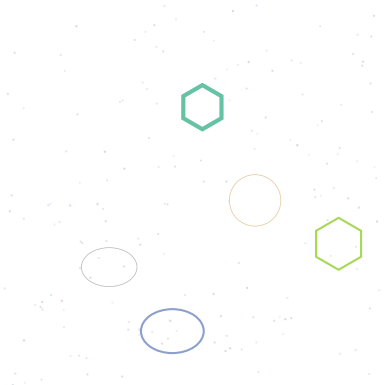[{"shape": "hexagon", "thickness": 3, "radius": 0.29, "center": [0.526, 0.722]}, {"shape": "oval", "thickness": 1.5, "radius": 0.41, "center": [0.448, 0.14]}, {"shape": "hexagon", "thickness": 1.5, "radius": 0.34, "center": [0.879, 0.367]}, {"shape": "circle", "thickness": 0.5, "radius": 0.33, "center": [0.663, 0.479]}, {"shape": "oval", "thickness": 0.5, "radius": 0.36, "center": [0.284, 0.306]}]